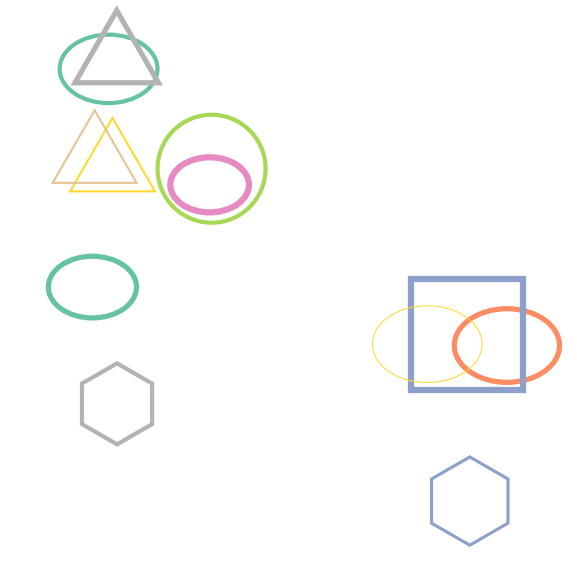[{"shape": "oval", "thickness": 2.5, "radius": 0.38, "center": [0.16, 0.502]}, {"shape": "oval", "thickness": 2, "radius": 0.42, "center": [0.188, 0.88]}, {"shape": "oval", "thickness": 2.5, "radius": 0.46, "center": [0.878, 0.401]}, {"shape": "hexagon", "thickness": 1.5, "radius": 0.38, "center": [0.813, 0.131]}, {"shape": "square", "thickness": 3, "radius": 0.48, "center": [0.809, 0.42]}, {"shape": "oval", "thickness": 3, "radius": 0.34, "center": [0.363, 0.679]}, {"shape": "circle", "thickness": 2, "radius": 0.47, "center": [0.366, 0.707]}, {"shape": "oval", "thickness": 0.5, "radius": 0.47, "center": [0.74, 0.403]}, {"shape": "triangle", "thickness": 1, "radius": 0.42, "center": [0.195, 0.71]}, {"shape": "triangle", "thickness": 1, "radius": 0.42, "center": [0.164, 0.724]}, {"shape": "hexagon", "thickness": 2, "radius": 0.35, "center": [0.203, 0.3]}, {"shape": "triangle", "thickness": 2.5, "radius": 0.42, "center": [0.202, 0.898]}]